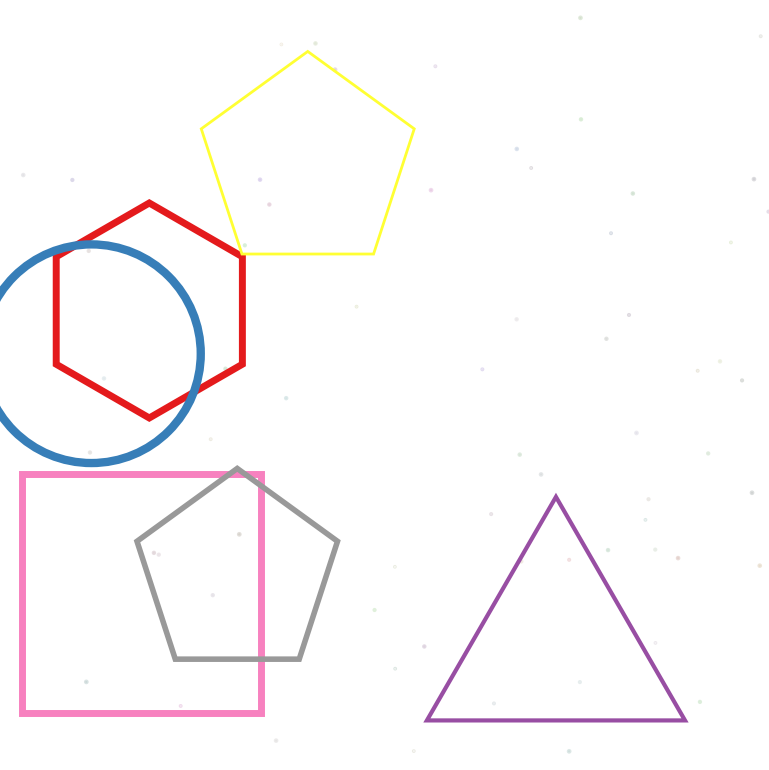[{"shape": "hexagon", "thickness": 2.5, "radius": 0.7, "center": [0.194, 0.597]}, {"shape": "circle", "thickness": 3, "radius": 0.71, "center": [0.119, 0.541]}, {"shape": "triangle", "thickness": 1.5, "radius": 0.97, "center": [0.722, 0.161]}, {"shape": "pentagon", "thickness": 1, "radius": 0.73, "center": [0.4, 0.788]}, {"shape": "square", "thickness": 2.5, "radius": 0.77, "center": [0.183, 0.229]}, {"shape": "pentagon", "thickness": 2, "radius": 0.68, "center": [0.308, 0.255]}]